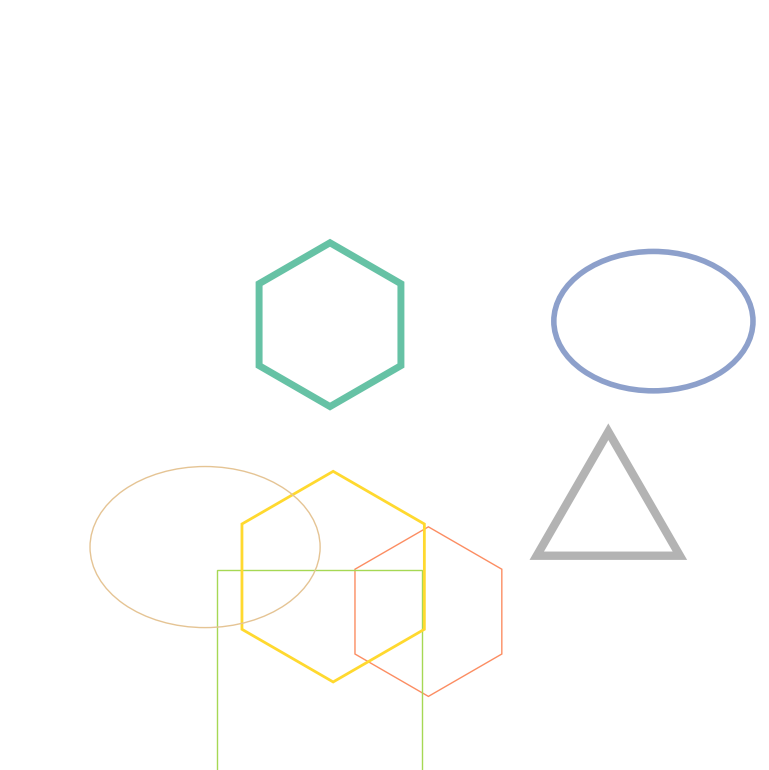[{"shape": "hexagon", "thickness": 2.5, "radius": 0.53, "center": [0.429, 0.578]}, {"shape": "hexagon", "thickness": 0.5, "radius": 0.55, "center": [0.556, 0.206]}, {"shape": "oval", "thickness": 2, "radius": 0.65, "center": [0.849, 0.583]}, {"shape": "square", "thickness": 0.5, "radius": 0.67, "center": [0.415, 0.126]}, {"shape": "hexagon", "thickness": 1, "radius": 0.68, "center": [0.433, 0.251]}, {"shape": "oval", "thickness": 0.5, "radius": 0.75, "center": [0.266, 0.29]}, {"shape": "triangle", "thickness": 3, "radius": 0.54, "center": [0.79, 0.332]}]